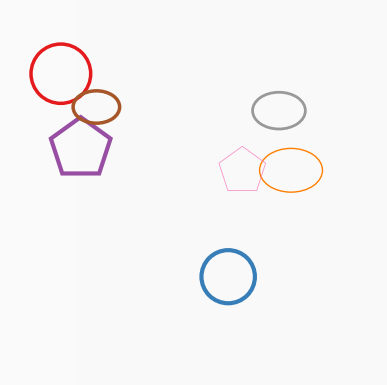[{"shape": "circle", "thickness": 2.5, "radius": 0.39, "center": [0.157, 0.809]}, {"shape": "circle", "thickness": 3, "radius": 0.34, "center": [0.589, 0.281]}, {"shape": "pentagon", "thickness": 3, "radius": 0.4, "center": [0.208, 0.615]}, {"shape": "oval", "thickness": 1, "radius": 0.41, "center": [0.751, 0.558]}, {"shape": "oval", "thickness": 2.5, "radius": 0.3, "center": [0.249, 0.722]}, {"shape": "pentagon", "thickness": 0.5, "radius": 0.32, "center": [0.625, 0.557]}, {"shape": "oval", "thickness": 2, "radius": 0.34, "center": [0.72, 0.713]}]